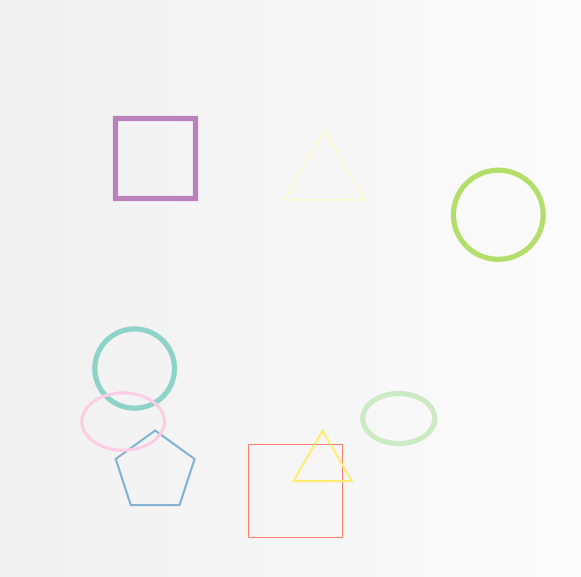[{"shape": "circle", "thickness": 2.5, "radius": 0.34, "center": [0.232, 0.361]}, {"shape": "triangle", "thickness": 0.5, "radius": 0.4, "center": [0.558, 0.693]}, {"shape": "square", "thickness": 0.5, "radius": 0.4, "center": [0.507, 0.15]}, {"shape": "pentagon", "thickness": 1, "radius": 0.36, "center": [0.267, 0.182]}, {"shape": "circle", "thickness": 2.5, "radius": 0.39, "center": [0.857, 0.627]}, {"shape": "oval", "thickness": 1.5, "radius": 0.36, "center": [0.212, 0.269]}, {"shape": "square", "thickness": 2.5, "radius": 0.34, "center": [0.266, 0.726]}, {"shape": "oval", "thickness": 2.5, "radius": 0.31, "center": [0.686, 0.274]}, {"shape": "triangle", "thickness": 1, "radius": 0.29, "center": [0.555, 0.195]}]